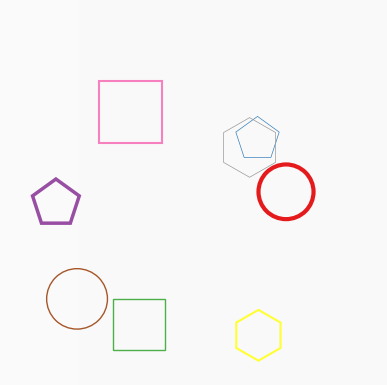[{"shape": "circle", "thickness": 3, "radius": 0.36, "center": [0.738, 0.502]}, {"shape": "pentagon", "thickness": 0.5, "radius": 0.29, "center": [0.665, 0.639]}, {"shape": "square", "thickness": 1, "radius": 0.33, "center": [0.358, 0.157]}, {"shape": "pentagon", "thickness": 2.5, "radius": 0.32, "center": [0.144, 0.472]}, {"shape": "hexagon", "thickness": 1.5, "radius": 0.33, "center": [0.667, 0.129]}, {"shape": "circle", "thickness": 1, "radius": 0.39, "center": [0.199, 0.224]}, {"shape": "square", "thickness": 1.5, "radius": 0.41, "center": [0.338, 0.709]}, {"shape": "hexagon", "thickness": 0.5, "radius": 0.39, "center": [0.644, 0.617]}]